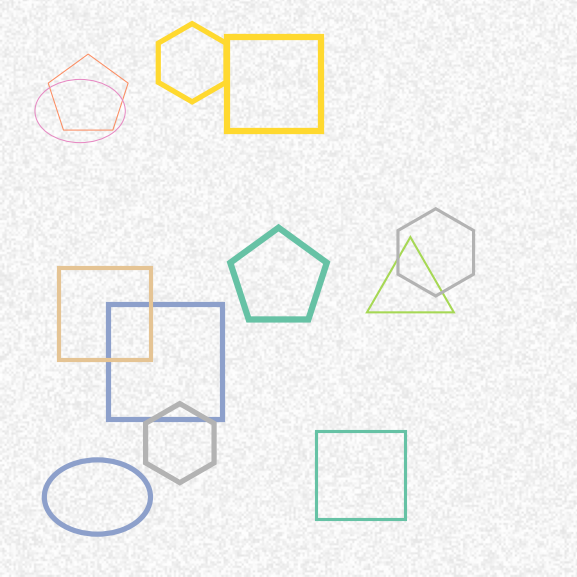[{"shape": "square", "thickness": 1.5, "radius": 0.38, "center": [0.624, 0.177]}, {"shape": "pentagon", "thickness": 3, "radius": 0.44, "center": [0.482, 0.517]}, {"shape": "pentagon", "thickness": 0.5, "radius": 0.36, "center": [0.153, 0.833]}, {"shape": "square", "thickness": 2.5, "radius": 0.49, "center": [0.285, 0.373]}, {"shape": "oval", "thickness": 2.5, "radius": 0.46, "center": [0.169, 0.139]}, {"shape": "oval", "thickness": 0.5, "radius": 0.39, "center": [0.139, 0.807]}, {"shape": "triangle", "thickness": 1, "radius": 0.43, "center": [0.711, 0.502]}, {"shape": "square", "thickness": 3, "radius": 0.41, "center": [0.475, 0.854]}, {"shape": "hexagon", "thickness": 2.5, "radius": 0.34, "center": [0.333, 0.89]}, {"shape": "square", "thickness": 2, "radius": 0.4, "center": [0.182, 0.455]}, {"shape": "hexagon", "thickness": 1.5, "radius": 0.38, "center": [0.755, 0.562]}, {"shape": "hexagon", "thickness": 2.5, "radius": 0.34, "center": [0.311, 0.232]}]